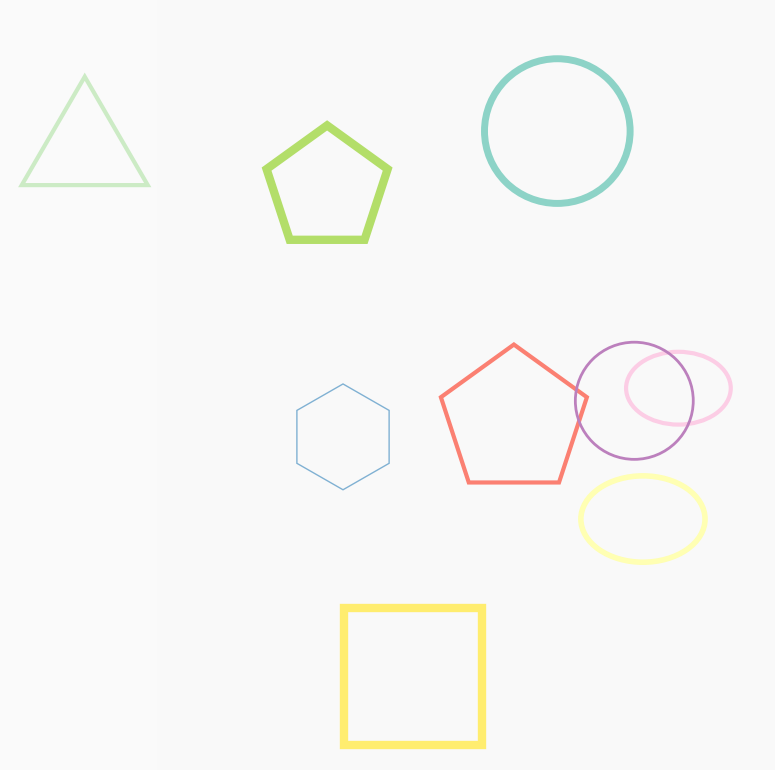[{"shape": "circle", "thickness": 2.5, "radius": 0.47, "center": [0.719, 0.83]}, {"shape": "oval", "thickness": 2, "radius": 0.4, "center": [0.83, 0.326]}, {"shape": "pentagon", "thickness": 1.5, "radius": 0.5, "center": [0.663, 0.454]}, {"shape": "hexagon", "thickness": 0.5, "radius": 0.34, "center": [0.443, 0.433]}, {"shape": "pentagon", "thickness": 3, "radius": 0.41, "center": [0.422, 0.755]}, {"shape": "oval", "thickness": 1.5, "radius": 0.34, "center": [0.875, 0.496]}, {"shape": "circle", "thickness": 1, "radius": 0.38, "center": [0.818, 0.48]}, {"shape": "triangle", "thickness": 1.5, "radius": 0.47, "center": [0.109, 0.807]}, {"shape": "square", "thickness": 3, "radius": 0.45, "center": [0.533, 0.122]}]